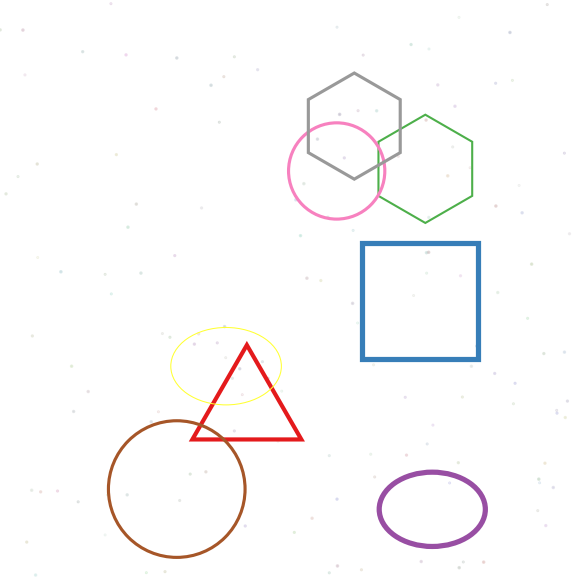[{"shape": "triangle", "thickness": 2, "radius": 0.54, "center": [0.427, 0.293]}, {"shape": "square", "thickness": 2.5, "radius": 0.5, "center": [0.727, 0.478]}, {"shape": "hexagon", "thickness": 1, "radius": 0.47, "center": [0.737, 0.707]}, {"shape": "oval", "thickness": 2.5, "radius": 0.46, "center": [0.749, 0.117]}, {"shape": "oval", "thickness": 0.5, "radius": 0.48, "center": [0.391, 0.365]}, {"shape": "circle", "thickness": 1.5, "radius": 0.59, "center": [0.306, 0.152]}, {"shape": "circle", "thickness": 1.5, "radius": 0.42, "center": [0.583, 0.703]}, {"shape": "hexagon", "thickness": 1.5, "radius": 0.46, "center": [0.613, 0.781]}]